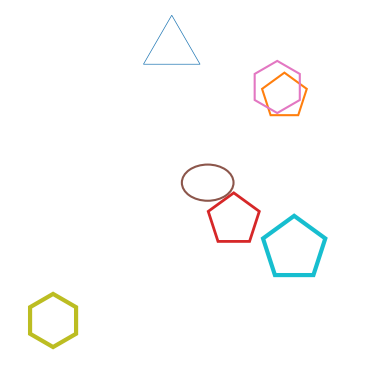[{"shape": "triangle", "thickness": 0.5, "radius": 0.42, "center": [0.446, 0.876]}, {"shape": "pentagon", "thickness": 1.5, "radius": 0.31, "center": [0.739, 0.75]}, {"shape": "pentagon", "thickness": 2, "radius": 0.35, "center": [0.607, 0.429]}, {"shape": "oval", "thickness": 1.5, "radius": 0.34, "center": [0.539, 0.526]}, {"shape": "hexagon", "thickness": 1.5, "radius": 0.34, "center": [0.72, 0.774]}, {"shape": "hexagon", "thickness": 3, "radius": 0.35, "center": [0.138, 0.168]}, {"shape": "pentagon", "thickness": 3, "radius": 0.43, "center": [0.764, 0.354]}]